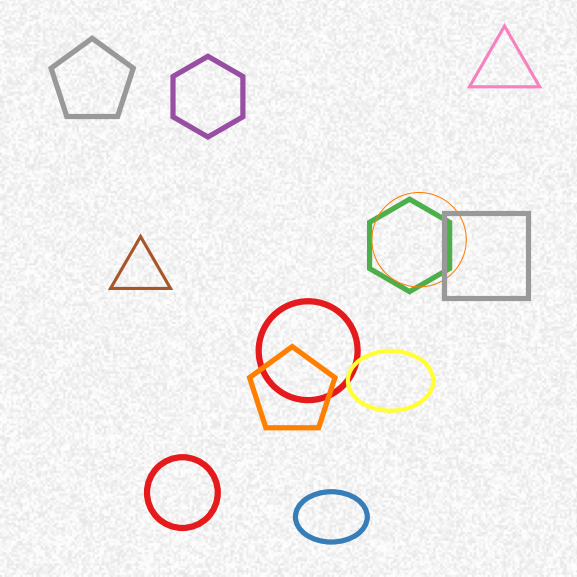[{"shape": "circle", "thickness": 3, "radius": 0.31, "center": [0.316, 0.146]}, {"shape": "circle", "thickness": 3, "radius": 0.43, "center": [0.534, 0.392]}, {"shape": "oval", "thickness": 2.5, "radius": 0.31, "center": [0.574, 0.104]}, {"shape": "hexagon", "thickness": 2.5, "radius": 0.4, "center": [0.709, 0.574]}, {"shape": "hexagon", "thickness": 2.5, "radius": 0.35, "center": [0.36, 0.832]}, {"shape": "pentagon", "thickness": 2.5, "radius": 0.39, "center": [0.506, 0.321]}, {"shape": "circle", "thickness": 0.5, "radius": 0.41, "center": [0.726, 0.584]}, {"shape": "oval", "thickness": 2, "radius": 0.37, "center": [0.676, 0.34]}, {"shape": "triangle", "thickness": 1.5, "radius": 0.3, "center": [0.243, 0.53]}, {"shape": "triangle", "thickness": 1.5, "radius": 0.35, "center": [0.874, 0.884]}, {"shape": "square", "thickness": 2.5, "radius": 0.37, "center": [0.842, 0.556]}, {"shape": "pentagon", "thickness": 2.5, "radius": 0.37, "center": [0.16, 0.858]}]